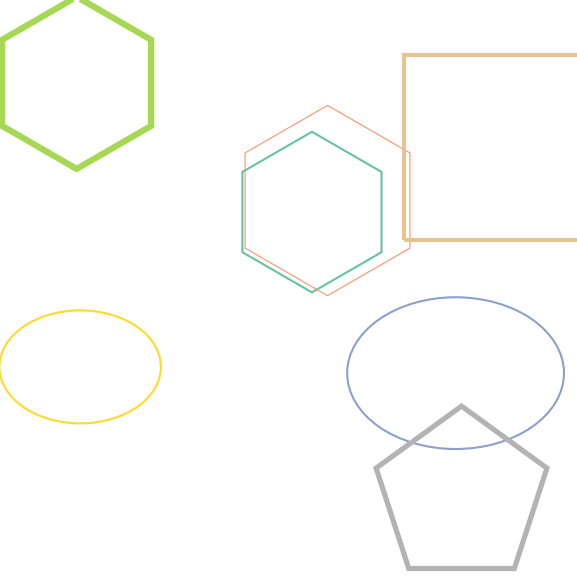[{"shape": "hexagon", "thickness": 1, "radius": 0.7, "center": [0.54, 0.632]}, {"shape": "hexagon", "thickness": 0.5, "radius": 0.82, "center": [0.567, 0.652]}, {"shape": "oval", "thickness": 1, "radius": 0.94, "center": [0.789, 0.353]}, {"shape": "hexagon", "thickness": 3, "radius": 0.75, "center": [0.133, 0.856]}, {"shape": "oval", "thickness": 1, "radius": 0.7, "center": [0.139, 0.364]}, {"shape": "square", "thickness": 2, "radius": 0.8, "center": [0.859, 0.743]}, {"shape": "pentagon", "thickness": 2.5, "radius": 0.78, "center": [0.799, 0.14]}]